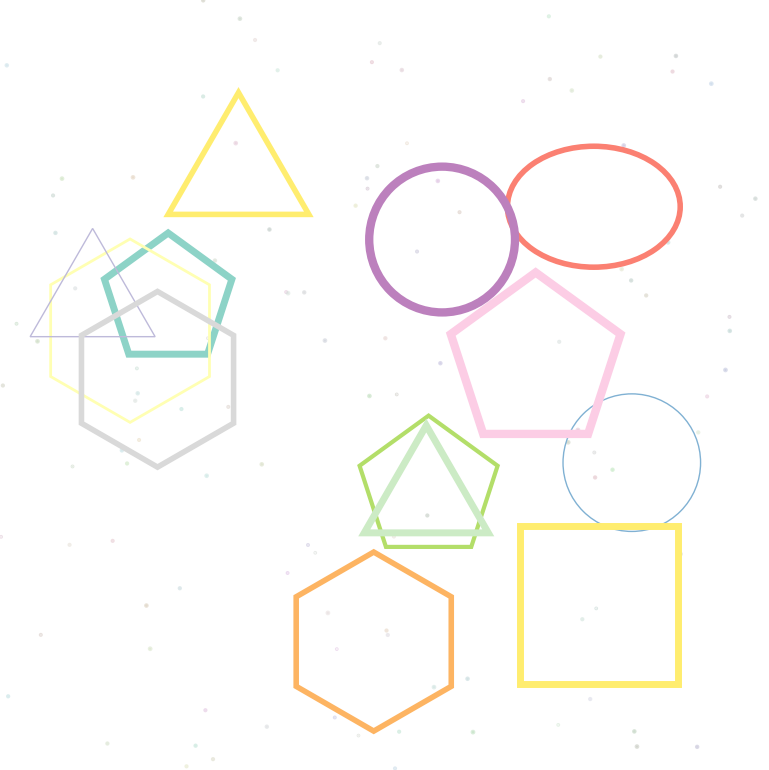[{"shape": "pentagon", "thickness": 2.5, "radius": 0.43, "center": [0.218, 0.61]}, {"shape": "hexagon", "thickness": 1, "radius": 0.6, "center": [0.169, 0.571]}, {"shape": "triangle", "thickness": 0.5, "radius": 0.47, "center": [0.12, 0.61]}, {"shape": "oval", "thickness": 2, "radius": 0.56, "center": [0.771, 0.732]}, {"shape": "circle", "thickness": 0.5, "radius": 0.45, "center": [0.821, 0.399]}, {"shape": "hexagon", "thickness": 2, "radius": 0.58, "center": [0.485, 0.167]}, {"shape": "pentagon", "thickness": 1.5, "radius": 0.47, "center": [0.557, 0.366]}, {"shape": "pentagon", "thickness": 3, "radius": 0.58, "center": [0.696, 0.53]}, {"shape": "hexagon", "thickness": 2, "radius": 0.57, "center": [0.205, 0.507]}, {"shape": "circle", "thickness": 3, "radius": 0.47, "center": [0.574, 0.689]}, {"shape": "triangle", "thickness": 2.5, "radius": 0.46, "center": [0.554, 0.354]}, {"shape": "square", "thickness": 2.5, "radius": 0.51, "center": [0.778, 0.214]}, {"shape": "triangle", "thickness": 2, "radius": 0.53, "center": [0.31, 0.774]}]